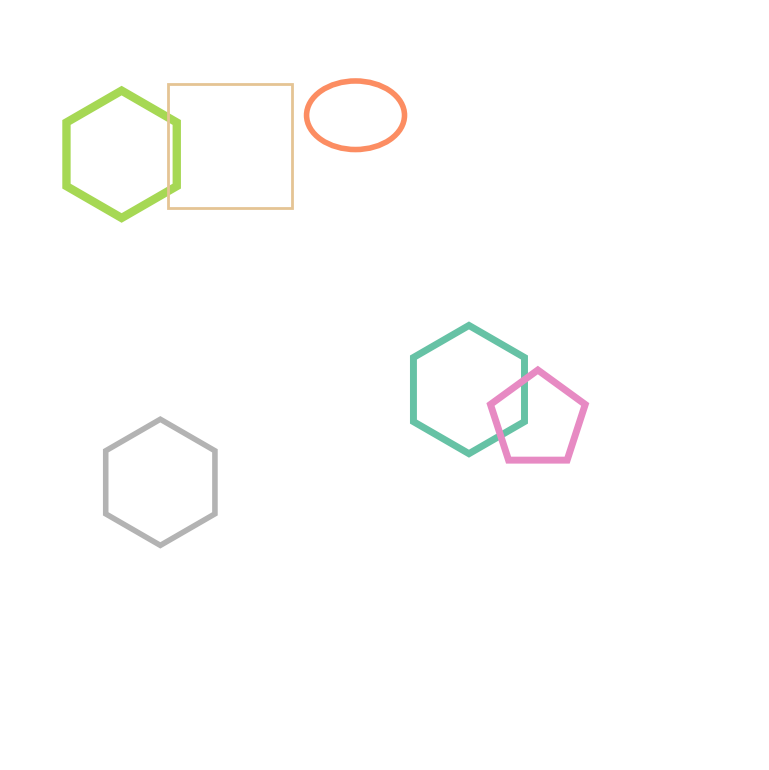[{"shape": "hexagon", "thickness": 2.5, "radius": 0.42, "center": [0.609, 0.494]}, {"shape": "oval", "thickness": 2, "radius": 0.32, "center": [0.462, 0.85]}, {"shape": "pentagon", "thickness": 2.5, "radius": 0.32, "center": [0.699, 0.455]}, {"shape": "hexagon", "thickness": 3, "radius": 0.41, "center": [0.158, 0.8]}, {"shape": "square", "thickness": 1, "radius": 0.4, "center": [0.299, 0.81]}, {"shape": "hexagon", "thickness": 2, "radius": 0.41, "center": [0.208, 0.374]}]